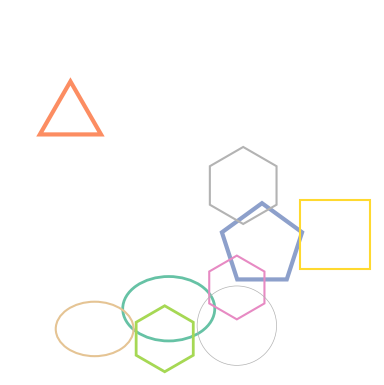[{"shape": "oval", "thickness": 2, "radius": 0.6, "center": [0.438, 0.198]}, {"shape": "triangle", "thickness": 3, "radius": 0.46, "center": [0.183, 0.697]}, {"shape": "pentagon", "thickness": 3, "radius": 0.55, "center": [0.68, 0.363]}, {"shape": "hexagon", "thickness": 1.5, "radius": 0.41, "center": [0.615, 0.253]}, {"shape": "hexagon", "thickness": 2, "radius": 0.43, "center": [0.428, 0.12]}, {"shape": "square", "thickness": 1.5, "radius": 0.45, "center": [0.87, 0.39]}, {"shape": "oval", "thickness": 1.5, "radius": 0.51, "center": [0.246, 0.146]}, {"shape": "hexagon", "thickness": 1.5, "radius": 0.5, "center": [0.632, 0.518]}, {"shape": "circle", "thickness": 0.5, "radius": 0.52, "center": [0.615, 0.154]}]